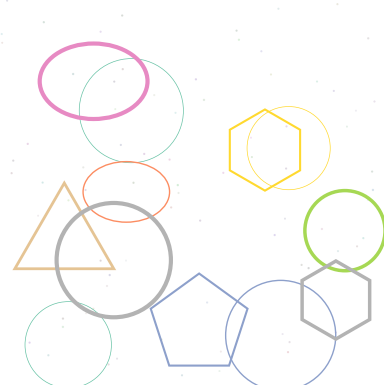[{"shape": "circle", "thickness": 0.5, "radius": 0.68, "center": [0.341, 0.713]}, {"shape": "circle", "thickness": 0.5, "radius": 0.56, "center": [0.177, 0.104]}, {"shape": "oval", "thickness": 1, "radius": 0.56, "center": [0.328, 0.502]}, {"shape": "pentagon", "thickness": 1.5, "radius": 0.66, "center": [0.517, 0.157]}, {"shape": "circle", "thickness": 1, "radius": 0.71, "center": [0.729, 0.129]}, {"shape": "oval", "thickness": 3, "radius": 0.7, "center": [0.243, 0.789]}, {"shape": "circle", "thickness": 2.5, "radius": 0.52, "center": [0.896, 0.401]}, {"shape": "circle", "thickness": 0.5, "radius": 0.54, "center": [0.75, 0.615]}, {"shape": "hexagon", "thickness": 1.5, "radius": 0.53, "center": [0.688, 0.61]}, {"shape": "triangle", "thickness": 2, "radius": 0.74, "center": [0.167, 0.376]}, {"shape": "hexagon", "thickness": 2.5, "radius": 0.51, "center": [0.872, 0.221]}, {"shape": "circle", "thickness": 3, "radius": 0.74, "center": [0.295, 0.324]}]